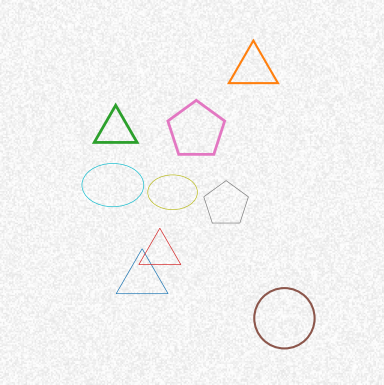[{"shape": "triangle", "thickness": 0.5, "radius": 0.39, "center": [0.369, 0.276]}, {"shape": "triangle", "thickness": 1.5, "radius": 0.37, "center": [0.658, 0.821]}, {"shape": "triangle", "thickness": 2, "radius": 0.32, "center": [0.3, 0.662]}, {"shape": "triangle", "thickness": 0.5, "radius": 0.32, "center": [0.415, 0.344]}, {"shape": "circle", "thickness": 1.5, "radius": 0.39, "center": [0.739, 0.173]}, {"shape": "pentagon", "thickness": 2, "radius": 0.39, "center": [0.51, 0.662]}, {"shape": "pentagon", "thickness": 0.5, "radius": 0.3, "center": [0.587, 0.47]}, {"shape": "oval", "thickness": 0.5, "radius": 0.32, "center": [0.448, 0.501]}, {"shape": "oval", "thickness": 0.5, "radius": 0.4, "center": [0.293, 0.519]}]